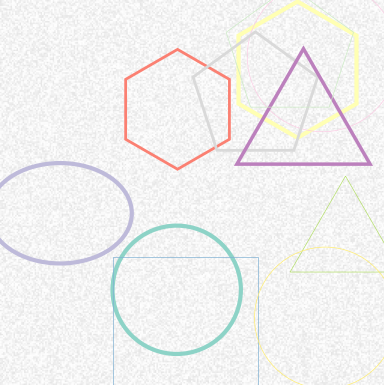[{"shape": "circle", "thickness": 3, "radius": 0.83, "center": [0.459, 0.247]}, {"shape": "hexagon", "thickness": 3, "radius": 0.88, "center": [0.773, 0.819]}, {"shape": "oval", "thickness": 3, "radius": 0.93, "center": [0.156, 0.446]}, {"shape": "hexagon", "thickness": 2, "radius": 0.78, "center": [0.461, 0.716]}, {"shape": "square", "thickness": 0.5, "radius": 0.94, "center": [0.481, 0.144]}, {"shape": "triangle", "thickness": 0.5, "radius": 0.83, "center": [0.897, 0.376]}, {"shape": "circle", "thickness": 0.5, "radius": 0.98, "center": [0.838, 0.853]}, {"shape": "pentagon", "thickness": 2, "radius": 0.85, "center": [0.663, 0.747]}, {"shape": "triangle", "thickness": 2.5, "radius": 1.0, "center": [0.788, 0.674]}, {"shape": "pentagon", "thickness": 0.5, "radius": 0.87, "center": [0.753, 0.862]}, {"shape": "circle", "thickness": 0.5, "radius": 0.92, "center": [0.845, 0.174]}]